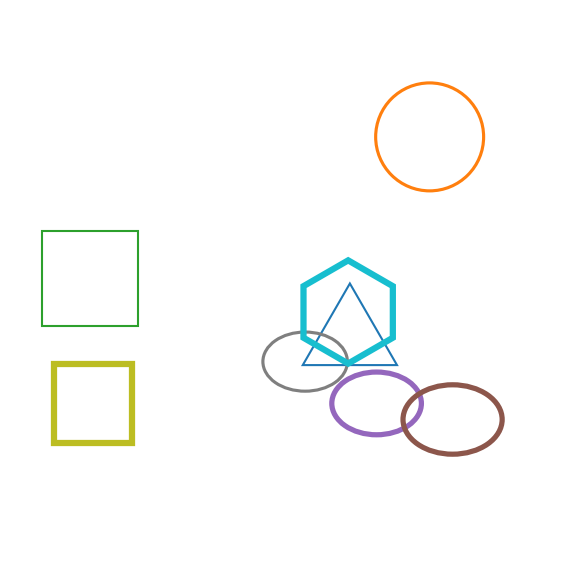[{"shape": "triangle", "thickness": 1, "radius": 0.47, "center": [0.606, 0.414]}, {"shape": "circle", "thickness": 1.5, "radius": 0.47, "center": [0.744, 0.762]}, {"shape": "square", "thickness": 1, "radius": 0.41, "center": [0.156, 0.517]}, {"shape": "oval", "thickness": 2.5, "radius": 0.39, "center": [0.652, 0.301]}, {"shape": "oval", "thickness": 2.5, "radius": 0.43, "center": [0.784, 0.273]}, {"shape": "oval", "thickness": 1.5, "radius": 0.37, "center": [0.528, 0.373]}, {"shape": "square", "thickness": 3, "radius": 0.34, "center": [0.161, 0.3]}, {"shape": "hexagon", "thickness": 3, "radius": 0.45, "center": [0.603, 0.459]}]